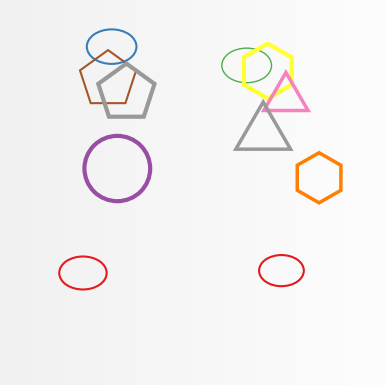[{"shape": "oval", "thickness": 1.5, "radius": 0.31, "center": [0.214, 0.291]}, {"shape": "oval", "thickness": 1.5, "radius": 0.29, "center": [0.726, 0.297]}, {"shape": "oval", "thickness": 1.5, "radius": 0.32, "center": [0.288, 0.879]}, {"shape": "oval", "thickness": 1, "radius": 0.32, "center": [0.637, 0.83]}, {"shape": "circle", "thickness": 3, "radius": 0.42, "center": [0.303, 0.562]}, {"shape": "hexagon", "thickness": 2.5, "radius": 0.33, "center": [0.823, 0.538]}, {"shape": "hexagon", "thickness": 3, "radius": 0.36, "center": [0.691, 0.816]}, {"shape": "pentagon", "thickness": 1.5, "radius": 0.38, "center": [0.279, 0.794]}, {"shape": "triangle", "thickness": 2.5, "radius": 0.33, "center": [0.738, 0.746]}, {"shape": "triangle", "thickness": 2.5, "radius": 0.41, "center": [0.679, 0.653]}, {"shape": "pentagon", "thickness": 3, "radius": 0.38, "center": [0.326, 0.759]}]